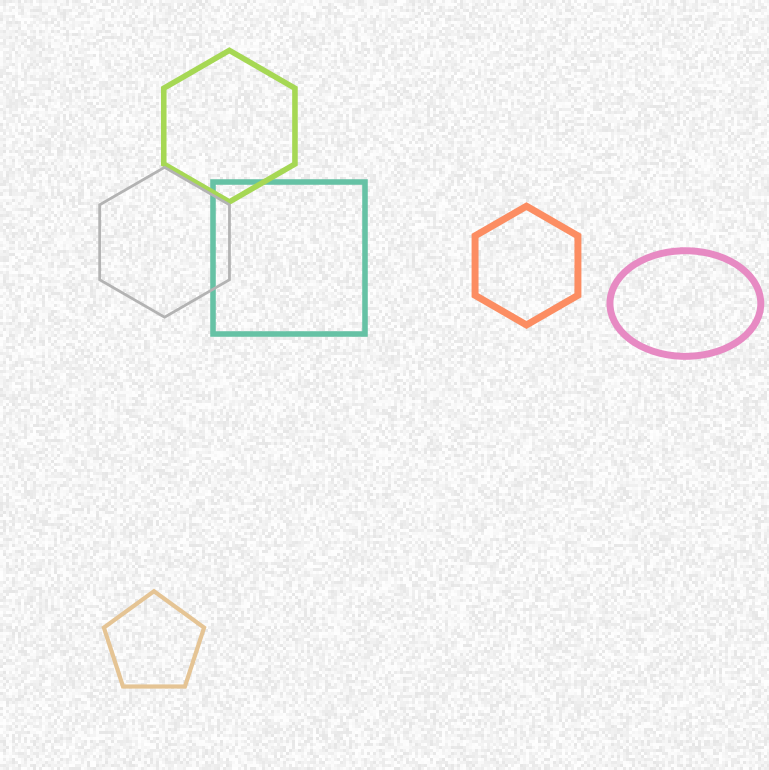[{"shape": "square", "thickness": 2, "radius": 0.49, "center": [0.375, 0.665]}, {"shape": "hexagon", "thickness": 2.5, "radius": 0.39, "center": [0.684, 0.655]}, {"shape": "oval", "thickness": 2.5, "radius": 0.49, "center": [0.89, 0.606]}, {"shape": "hexagon", "thickness": 2, "radius": 0.49, "center": [0.298, 0.836]}, {"shape": "pentagon", "thickness": 1.5, "radius": 0.34, "center": [0.2, 0.164]}, {"shape": "hexagon", "thickness": 1, "radius": 0.49, "center": [0.214, 0.685]}]